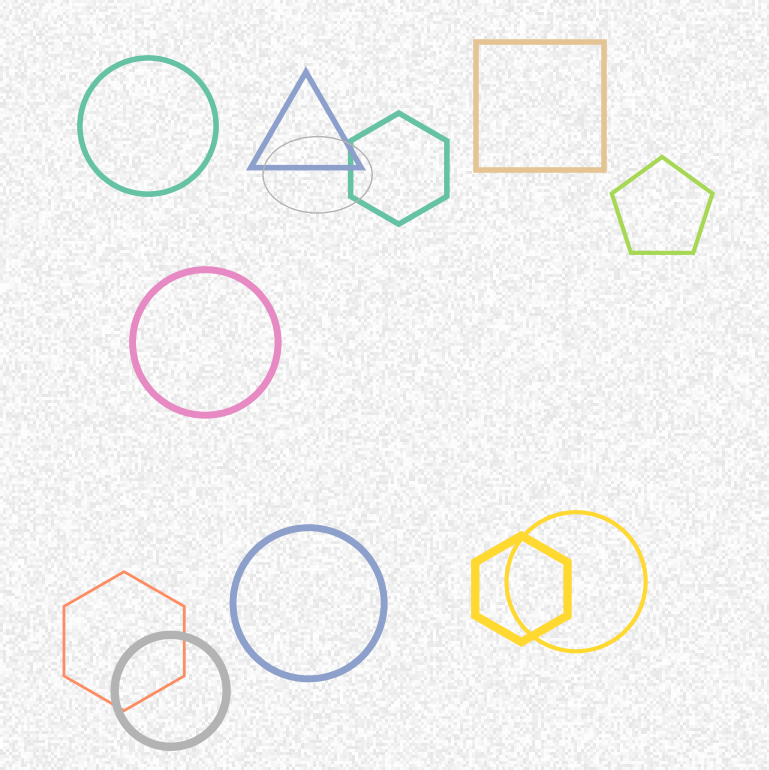[{"shape": "circle", "thickness": 2, "radius": 0.44, "center": [0.192, 0.836]}, {"shape": "hexagon", "thickness": 2, "radius": 0.36, "center": [0.518, 0.781]}, {"shape": "hexagon", "thickness": 1, "radius": 0.45, "center": [0.161, 0.167]}, {"shape": "triangle", "thickness": 2, "radius": 0.41, "center": [0.397, 0.824]}, {"shape": "circle", "thickness": 2.5, "radius": 0.49, "center": [0.401, 0.217]}, {"shape": "circle", "thickness": 2.5, "radius": 0.47, "center": [0.267, 0.555]}, {"shape": "pentagon", "thickness": 1.5, "radius": 0.34, "center": [0.86, 0.727]}, {"shape": "hexagon", "thickness": 3, "radius": 0.35, "center": [0.677, 0.235]}, {"shape": "circle", "thickness": 1.5, "radius": 0.45, "center": [0.748, 0.244]}, {"shape": "square", "thickness": 2, "radius": 0.42, "center": [0.701, 0.863]}, {"shape": "oval", "thickness": 0.5, "radius": 0.35, "center": [0.412, 0.773]}, {"shape": "circle", "thickness": 3, "radius": 0.36, "center": [0.222, 0.103]}]